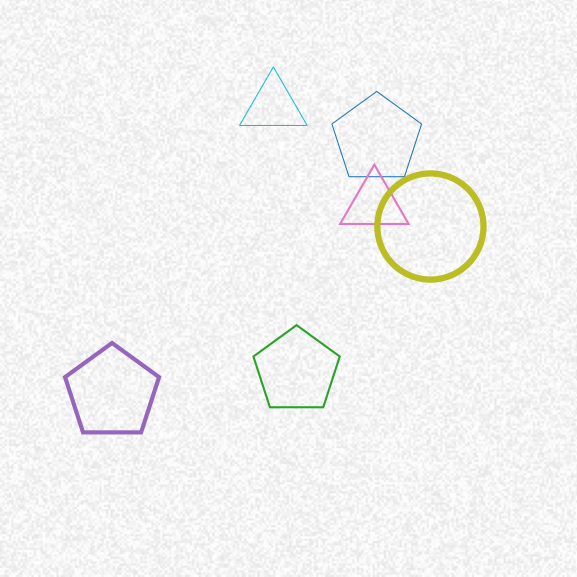[{"shape": "pentagon", "thickness": 0.5, "radius": 0.41, "center": [0.652, 0.759]}, {"shape": "pentagon", "thickness": 1, "radius": 0.39, "center": [0.514, 0.358]}, {"shape": "pentagon", "thickness": 2, "radius": 0.43, "center": [0.194, 0.32]}, {"shape": "triangle", "thickness": 1, "radius": 0.34, "center": [0.648, 0.646]}, {"shape": "circle", "thickness": 3, "radius": 0.46, "center": [0.745, 0.607]}, {"shape": "triangle", "thickness": 0.5, "radius": 0.34, "center": [0.473, 0.816]}]